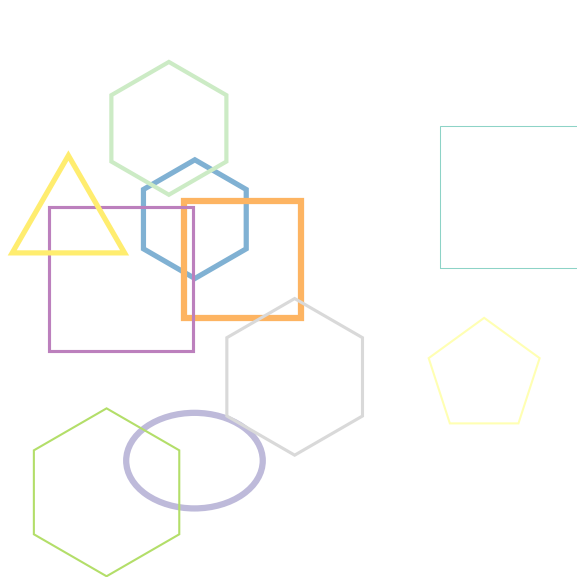[{"shape": "square", "thickness": 0.5, "radius": 0.62, "center": [0.885, 0.658]}, {"shape": "pentagon", "thickness": 1, "radius": 0.51, "center": [0.838, 0.348]}, {"shape": "oval", "thickness": 3, "radius": 0.59, "center": [0.337, 0.201]}, {"shape": "hexagon", "thickness": 2.5, "radius": 0.51, "center": [0.337, 0.62]}, {"shape": "square", "thickness": 3, "radius": 0.51, "center": [0.419, 0.55]}, {"shape": "hexagon", "thickness": 1, "radius": 0.73, "center": [0.185, 0.147]}, {"shape": "hexagon", "thickness": 1.5, "radius": 0.68, "center": [0.51, 0.347]}, {"shape": "square", "thickness": 1.5, "radius": 0.62, "center": [0.21, 0.516]}, {"shape": "hexagon", "thickness": 2, "radius": 0.57, "center": [0.292, 0.777]}, {"shape": "triangle", "thickness": 2.5, "radius": 0.56, "center": [0.118, 0.617]}]